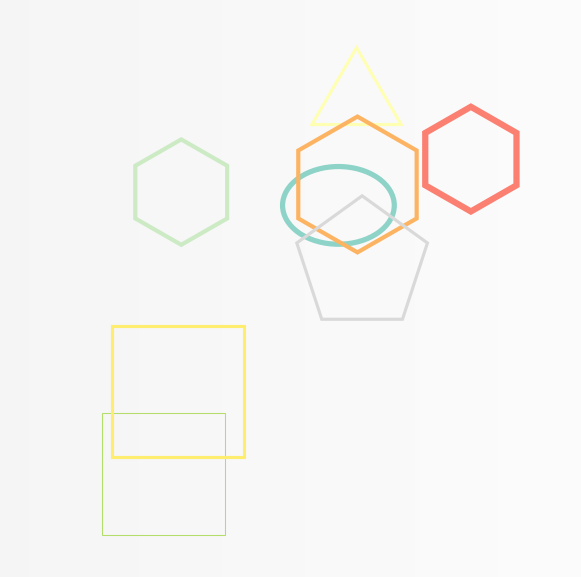[{"shape": "oval", "thickness": 2.5, "radius": 0.48, "center": [0.582, 0.643]}, {"shape": "triangle", "thickness": 1.5, "radius": 0.44, "center": [0.613, 0.828]}, {"shape": "hexagon", "thickness": 3, "radius": 0.45, "center": [0.81, 0.724]}, {"shape": "hexagon", "thickness": 2, "radius": 0.59, "center": [0.615, 0.68]}, {"shape": "square", "thickness": 0.5, "radius": 0.53, "center": [0.282, 0.179]}, {"shape": "pentagon", "thickness": 1.5, "radius": 0.59, "center": [0.623, 0.542]}, {"shape": "hexagon", "thickness": 2, "radius": 0.46, "center": [0.312, 0.666]}, {"shape": "square", "thickness": 1.5, "radius": 0.57, "center": [0.307, 0.322]}]